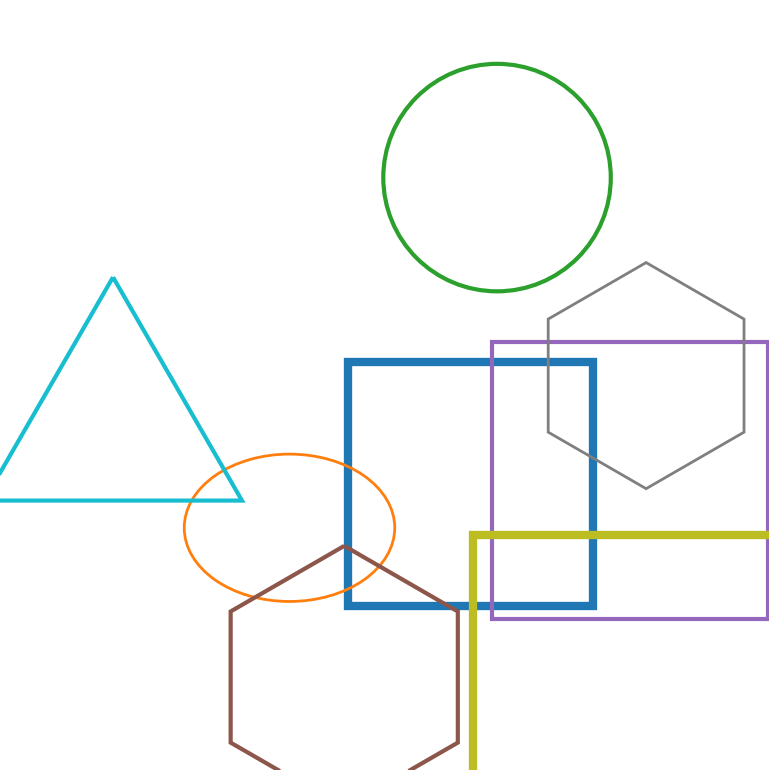[{"shape": "square", "thickness": 3, "radius": 0.79, "center": [0.611, 0.371]}, {"shape": "oval", "thickness": 1, "radius": 0.68, "center": [0.376, 0.315]}, {"shape": "circle", "thickness": 1.5, "radius": 0.74, "center": [0.645, 0.769]}, {"shape": "square", "thickness": 1.5, "radius": 0.9, "center": [0.818, 0.376]}, {"shape": "hexagon", "thickness": 1.5, "radius": 0.85, "center": [0.447, 0.121]}, {"shape": "hexagon", "thickness": 1, "radius": 0.73, "center": [0.839, 0.512]}, {"shape": "square", "thickness": 3, "radius": 0.99, "center": [0.812, 0.107]}, {"shape": "triangle", "thickness": 1.5, "radius": 0.97, "center": [0.147, 0.447]}]